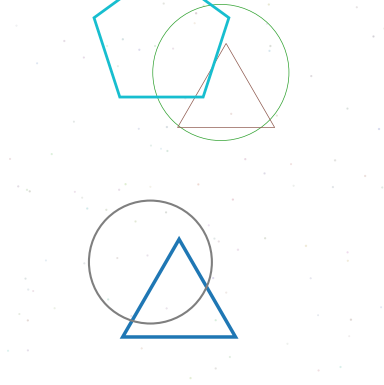[{"shape": "triangle", "thickness": 2.5, "radius": 0.85, "center": [0.465, 0.209]}, {"shape": "circle", "thickness": 0.5, "radius": 0.88, "center": [0.574, 0.812]}, {"shape": "triangle", "thickness": 0.5, "radius": 0.73, "center": [0.587, 0.742]}, {"shape": "circle", "thickness": 1.5, "radius": 0.8, "center": [0.391, 0.319]}, {"shape": "pentagon", "thickness": 2, "radius": 0.92, "center": [0.419, 0.897]}]